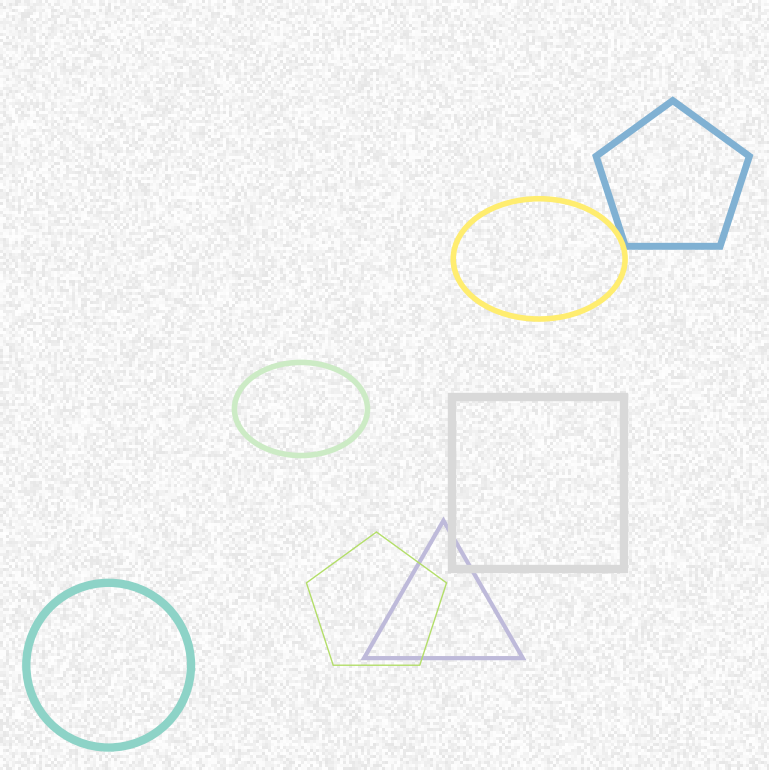[{"shape": "circle", "thickness": 3, "radius": 0.53, "center": [0.141, 0.136]}, {"shape": "triangle", "thickness": 1.5, "radius": 0.6, "center": [0.576, 0.205]}, {"shape": "pentagon", "thickness": 2.5, "radius": 0.52, "center": [0.874, 0.765]}, {"shape": "pentagon", "thickness": 0.5, "radius": 0.48, "center": [0.489, 0.213]}, {"shape": "square", "thickness": 3, "radius": 0.56, "center": [0.699, 0.373]}, {"shape": "oval", "thickness": 2, "radius": 0.43, "center": [0.391, 0.469]}, {"shape": "oval", "thickness": 2, "radius": 0.56, "center": [0.7, 0.664]}]